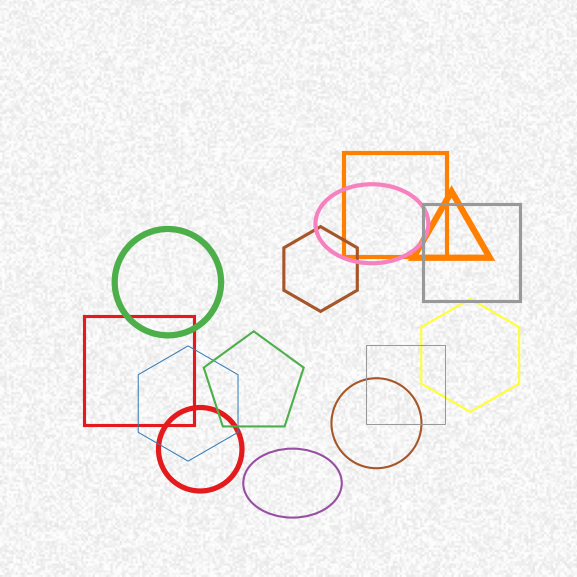[{"shape": "square", "thickness": 1.5, "radius": 0.47, "center": [0.241, 0.358]}, {"shape": "circle", "thickness": 2.5, "radius": 0.36, "center": [0.347, 0.221]}, {"shape": "hexagon", "thickness": 0.5, "radius": 0.5, "center": [0.326, 0.3]}, {"shape": "pentagon", "thickness": 1, "radius": 0.46, "center": [0.439, 0.334]}, {"shape": "circle", "thickness": 3, "radius": 0.46, "center": [0.291, 0.511]}, {"shape": "oval", "thickness": 1, "radius": 0.43, "center": [0.507, 0.163]}, {"shape": "square", "thickness": 2, "radius": 0.45, "center": [0.685, 0.644]}, {"shape": "triangle", "thickness": 3, "radius": 0.38, "center": [0.782, 0.591]}, {"shape": "hexagon", "thickness": 1, "radius": 0.49, "center": [0.814, 0.384]}, {"shape": "circle", "thickness": 1, "radius": 0.39, "center": [0.652, 0.266]}, {"shape": "hexagon", "thickness": 1.5, "radius": 0.37, "center": [0.555, 0.533]}, {"shape": "oval", "thickness": 2, "radius": 0.49, "center": [0.644, 0.612]}, {"shape": "square", "thickness": 1.5, "radius": 0.42, "center": [0.817, 0.562]}, {"shape": "square", "thickness": 0.5, "radius": 0.34, "center": [0.703, 0.334]}]